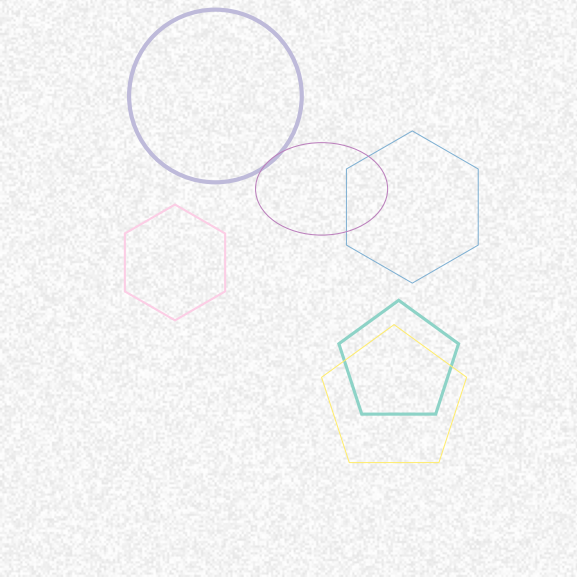[{"shape": "pentagon", "thickness": 1.5, "radius": 0.54, "center": [0.69, 0.37]}, {"shape": "circle", "thickness": 2, "radius": 0.75, "center": [0.373, 0.833]}, {"shape": "hexagon", "thickness": 0.5, "radius": 0.66, "center": [0.714, 0.641]}, {"shape": "hexagon", "thickness": 1, "radius": 0.5, "center": [0.303, 0.545]}, {"shape": "oval", "thickness": 0.5, "radius": 0.57, "center": [0.557, 0.672]}, {"shape": "pentagon", "thickness": 0.5, "radius": 0.66, "center": [0.682, 0.305]}]